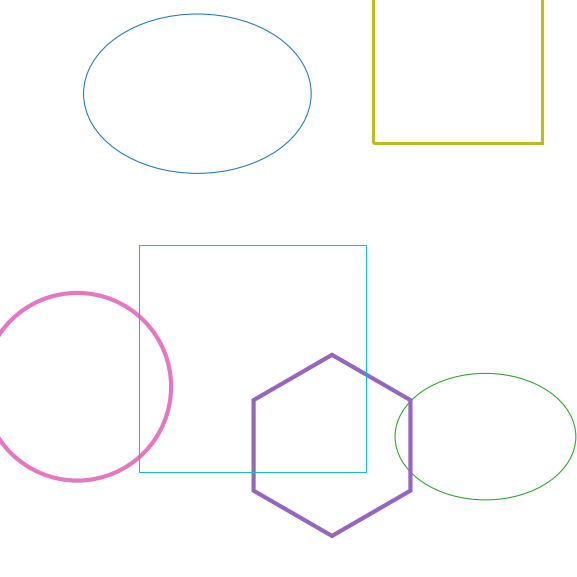[{"shape": "oval", "thickness": 0.5, "radius": 0.99, "center": [0.342, 0.837]}, {"shape": "oval", "thickness": 0.5, "radius": 0.78, "center": [0.841, 0.243]}, {"shape": "hexagon", "thickness": 2, "radius": 0.78, "center": [0.575, 0.228]}, {"shape": "circle", "thickness": 2, "radius": 0.81, "center": [0.134, 0.329]}, {"shape": "square", "thickness": 1.5, "radius": 0.73, "center": [0.792, 0.898]}, {"shape": "square", "thickness": 0.5, "radius": 0.98, "center": [0.437, 0.378]}]